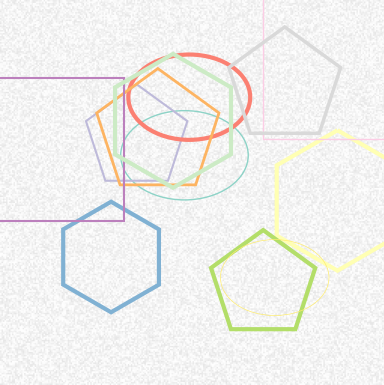[{"shape": "oval", "thickness": 1, "radius": 0.83, "center": [0.479, 0.597]}, {"shape": "hexagon", "thickness": 3, "radius": 0.91, "center": [0.877, 0.479]}, {"shape": "pentagon", "thickness": 1.5, "radius": 0.69, "center": [0.355, 0.643]}, {"shape": "oval", "thickness": 3, "radius": 0.79, "center": [0.492, 0.748]}, {"shape": "hexagon", "thickness": 3, "radius": 0.72, "center": [0.289, 0.332]}, {"shape": "pentagon", "thickness": 2, "radius": 0.83, "center": [0.41, 0.655]}, {"shape": "pentagon", "thickness": 3, "radius": 0.71, "center": [0.684, 0.26]}, {"shape": "square", "thickness": 1, "radius": 0.94, "center": [0.871, 0.828]}, {"shape": "pentagon", "thickness": 2.5, "radius": 0.76, "center": [0.74, 0.777]}, {"shape": "square", "thickness": 1.5, "radius": 0.93, "center": [0.136, 0.611]}, {"shape": "hexagon", "thickness": 3, "radius": 0.87, "center": [0.449, 0.686]}, {"shape": "oval", "thickness": 0.5, "radius": 0.7, "center": [0.714, 0.279]}]